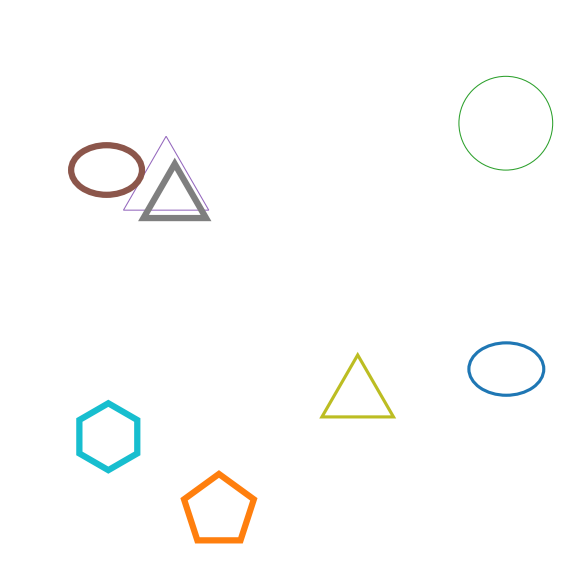[{"shape": "oval", "thickness": 1.5, "radius": 0.32, "center": [0.877, 0.36]}, {"shape": "pentagon", "thickness": 3, "radius": 0.32, "center": [0.379, 0.115]}, {"shape": "circle", "thickness": 0.5, "radius": 0.41, "center": [0.876, 0.786]}, {"shape": "triangle", "thickness": 0.5, "radius": 0.43, "center": [0.288, 0.678]}, {"shape": "oval", "thickness": 3, "radius": 0.31, "center": [0.185, 0.705]}, {"shape": "triangle", "thickness": 3, "radius": 0.31, "center": [0.303, 0.653]}, {"shape": "triangle", "thickness": 1.5, "radius": 0.36, "center": [0.619, 0.313]}, {"shape": "hexagon", "thickness": 3, "radius": 0.29, "center": [0.188, 0.243]}]